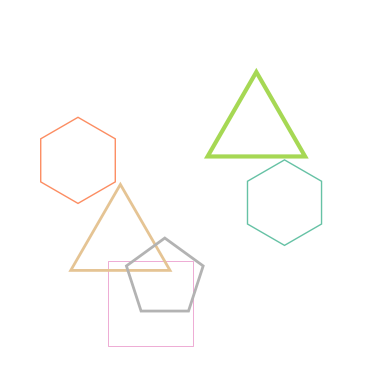[{"shape": "hexagon", "thickness": 1, "radius": 0.56, "center": [0.739, 0.474]}, {"shape": "hexagon", "thickness": 1, "radius": 0.56, "center": [0.203, 0.584]}, {"shape": "square", "thickness": 0.5, "radius": 0.55, "center": [0.39, 0.213]}, {"shape": "triangle", "thickness": 3, "radius": 0.73, "center": [0.666, 0.667]}, {"shape": "triangle", "thickness": 2, "radius": 0.74, "center": [0.313, 0.372]}, {"shape": "pentagon", "thickness": 2, "radius": 0.52, "center": [0.428, 0.277]}]